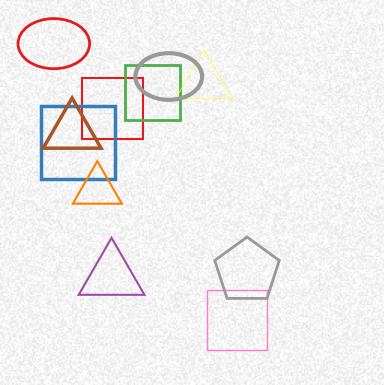[{"shape": "oval", "thickness": 2, "radius": 0.46, "center": [0.14, 0.887]}, {"shape": "square", "thickness": 1.5, "radius": 0.4, "center": [0.292, 0.718]}, {"shape": "square", "thickness": 2.5, "radius": 0.48, "center": [0.203, 0.63]}, {"shape": "square", "thickness": 2, "radius": 0.36, "center": [0.396, 0.761]}, {"shape": "triangle", "thickness": 1.5, "radius": 0.49, "center": [0.29, 0.284]}, {"shape": "triangle", "thickness": 1.5, "radius": 0.37, "center": [0.253, 0.508]}, {"shape": "triangle", "thickness": 0.5, "radius": 0.43, "center": [0.53, 0.786]}, {"shape": "triangle", "thickness": 2.5, "radius": 0.43, "center": [0.187, 0.658]}, {"shape": "square", "thickness": 1, "radius": 0.39, "center": [0.616, 0.168]}, {"shape": "pentagon", "thickness": 2, "radius": 0.44, "center": [0.642, 0.296]}, {"shape": "oval", "thickness": 3, "radius": 0.43, "center": [0.438, 0.801]}]